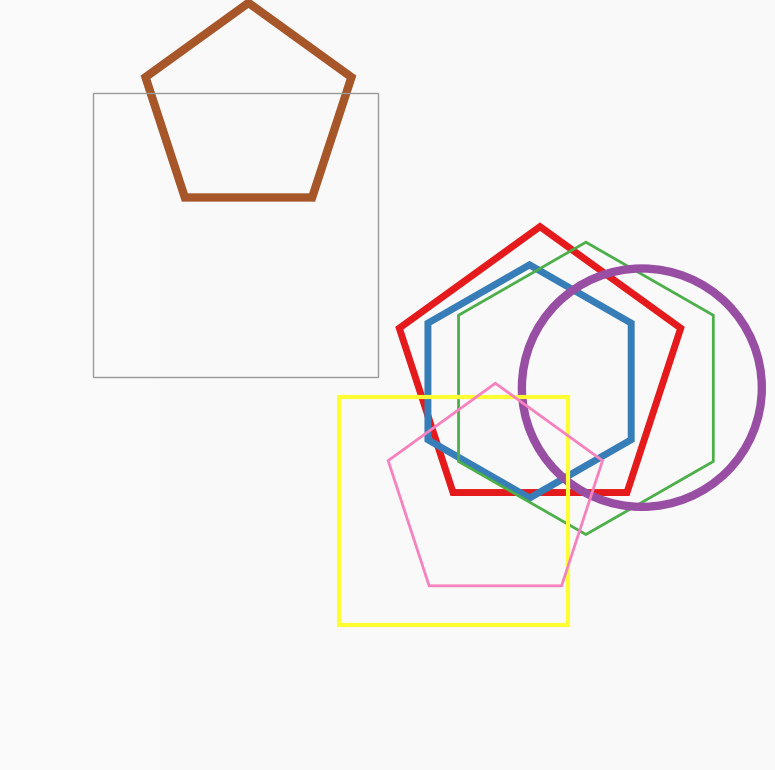[{"shape": "pentagon", "thickness": 2.5, "radius": 0.95, "center": [0.697, 0.515]}, {"shape": "hexagon", "thickness": 2.5, "radius": 0.76, "center": [0.683, 0.505]}, {"shape": "hexagon", "thickness": 1, "radius": 0.95, "center": [0.756, 0.496]}, {"shape": "circle", "thickness": 3, "radius": 0.77, "center": [0.828, 0.497]}, {"shape": "square", "thickness": 1.5, "radius": 0.74, "center": [0.585, 0.336]}, {"shape": "pentagon", "thickness": 3, "radius": 0.7, "center": [0.321, 0.857]}, {"shape": "pentagon", "thickness": 1, "radius": 0.73, "center": [0.639, 0.357]}, {"shape": "square", "thickness": 0.5, "radius": 0.92, "center": [0.304, 0.695]}]